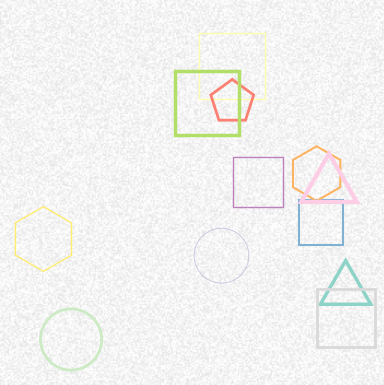[{"shape": "triangle", "thickness": 2.5, "radius": 0.38, "center": [0.898, 0.248]}, {"shape": "square", "thickness": 1, "radius": 0.42, "center": [0.603, 0.829]}, {"shape": "circle", "thickness": 0.5, "radius": 0.36, "center": [0.575, 0.336]}, {"shape": "pentagon", "thickness": 2, "radius": 0.29, "center": [0.603, 0.735]}, {"shape": "square", "thickness": 1.5, "radius": 0.29, "center": [0.834, 0.421]}, {"shape": "hexagon", "thickness": 1.5, "radius": 0.35, "center": [0.822, 0.549]}, {"shape": "square", "thickness": 2.5, "radius": 0.41, "center": [0.538, 0.733]}, {"shape": "triangle", "thickness": 3, "radius": 0.42, "center": [0.855, 0.517]}, {"shape": "square", "thickness": 2, "radius": 0.38, "center": [0.899, 0.173]}, {"shape": "square", "thickness": 1, "radius": 0.32, "center": [0.67, 0.527]}, {"shape": "circle", "thickness": 2, "radius": 0.4, "center": [0.185, 0.118]}, {"shape": "hexagon", "thickness": 1, "radius": 0.42, "center": [0.113, 0.379]}]